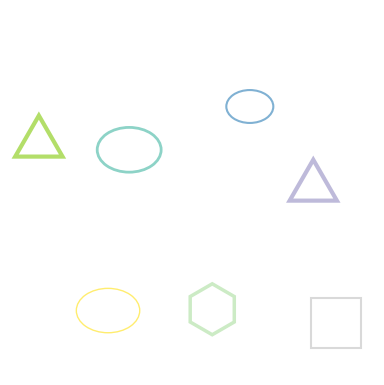[{"shape": "oval", "thickness": 2, "radius": 0.42, "center": [0.336, 0.611]}, {"shape": "triangle", "thickness": 3, "radius": 0.35, "center": [0.814, 0.514]}, {"shape": "oval", "thickness": 1.5, "radius": 0.31, "center": [0.649, 0.723]}, {"shape": "triangle", "thickness": 3, "radius": 0.36, "center": [0.101, 0.629]}, {"shape": "square", "thickness": 1.5, "radius": 0.32, "center": [0.872, 0.161]}, {"shape": "hexagon", "thickness": 2.5, "radius": 0.33, "center": [0.551, 0.197]}, {"shape": "oval", "thickness": 1, "radius": 0.41, "center": [0.281, 0.193]}]